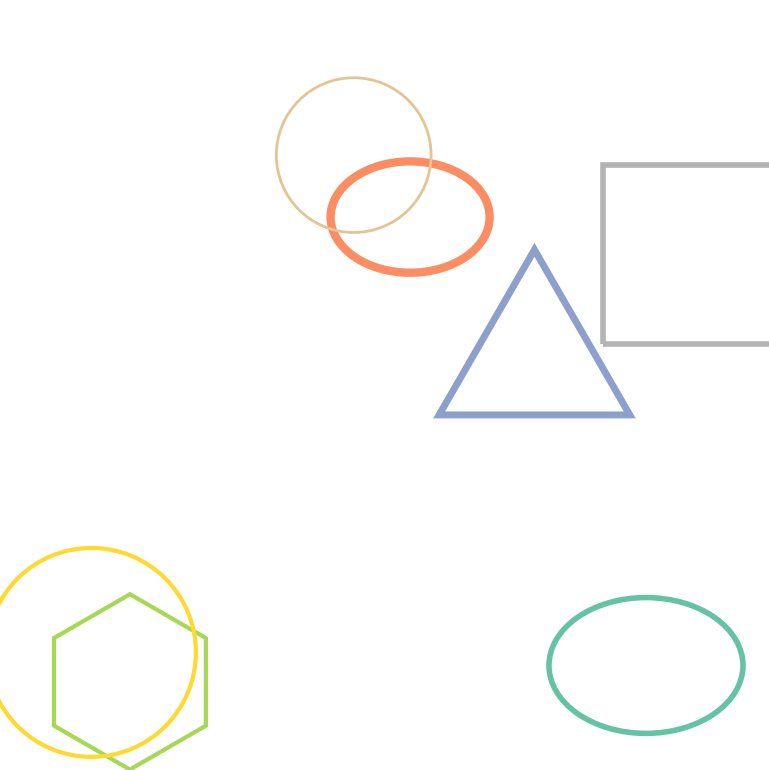[{"shape": "oval", "thickness": 2, "radius": 0.63, "center": [0.839, 0.136]}, {"shape": "oval", "thickness": 3, "radius": 0.52, "center": [0.533, 0.718]}, {"shape": "triangle", "thickness": 2.5, "radius": 0.71, "center": [0.694, 0.533]}, {"shape": "hexagon", "thickness": 1.5, "radius": 0.57, "center": [0.169, 0.114]}, {"shape": "circle", "thickness": 1.5, "radius": 0.68, "center": [0.119, 0.153]}, {"shape": "circle", "thickness": 1, "radius": 0.5, "center": [0.459, 0.799]}, {"shape": "square", "thickness": 2, "radius": 0.58, "center": [0.899, 0.67]}]